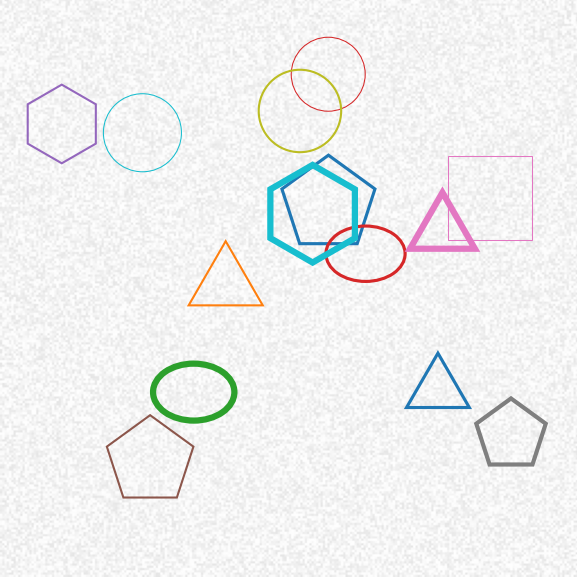[{"shape": "pentagon", "thickness": 1.5, "radius": 0.42, "center": [0.569, 0.646]}, {"shape": "triangle", "thickness": 1.5, "radius": 0.31, "center": [0.758, 0.325]}, {"shape": "triangle", "thickness": 1, "radius": 0.37, "center": [0.391, 0.507]}, {"shape": "oval", "thickness": 3, "radius": 0.35, "center": [0.335, 0.32]}, {"shape": "oval", "thickness": 1.5, "radius": 0.34, "center": [0.633, 0.56]}, {"shape": "circle", "thickness": 0.5, "radius": 0.32, "center": [0.568, 0.871]}, {"shape": "hexagon", "thickness": 1, "radius": 0.34, "center": [0.107, 0.784]}, {"shape": "pentagon", "thickness": 1, "radius": 0.39, "center": [0.26, 0.201]}, {"shape": "triangle", "thickness": 3, "radius": 0.32, "center": [0.766, 0.601]}, {"shape": "square", "thickness": 0.5, "radius": 0.36, "center": [0.848, 0.656]}, {"shape": "pentagon", "thickness": 2, "radius": 0.32, "center": [0.885, 0.246]}, {"shape": "circle", "thickness": 1, "radius": 0.36, "center": [0.519, 0.807]}, {"shape": "hexagon", "thickness": 3, "radius": 0.42, "center": [0.541, 0.629]}, {"shape": "circle", "thickness": 0.5, "radius": 0.34, "center": [0.247, 0.769]}]